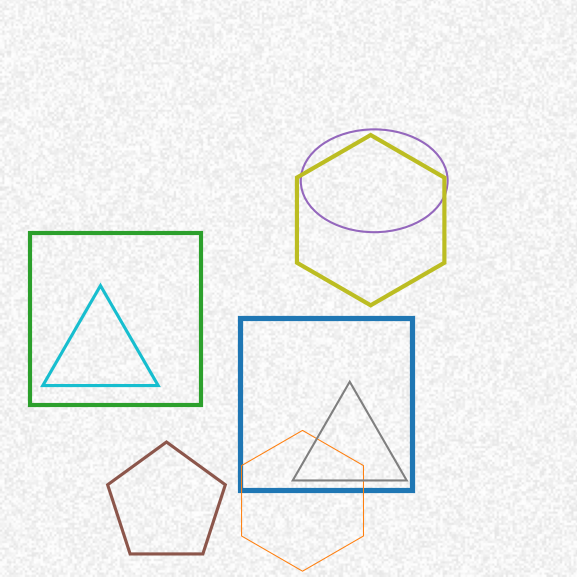[{"shape": "square", "thickness": 2.5, "radius": 0.74, "center": [0.564, 0.3]}, {"shape": "hexagon", "thickness": 0.5, "radius": 0.61, "center": [0.524, 0.132]}, {"shape": "square", "thickness": 2, "radius": 0.74, "center": [0.2, 0.447]}, {"shape": "oval", "thickness": 1, "radius": 0.64, "center": [0.648, 0.686]}, {"shape": "pentagon", "thickness": 1.5, "radius": 0.54, "center": [0.288, 0.127]}, {"shape": "triangle", "thickness": 1, "radius": 0.57, "center": [0.606, 0.224]}, {"shape": "hexagon", "thickness": 2, "radius": 0.74, "center": [0.642, 0.618]}, {"shape": "triangle", "thickness": 1.5, "radius": 0.58, "center": [0.174, 0.389]}]